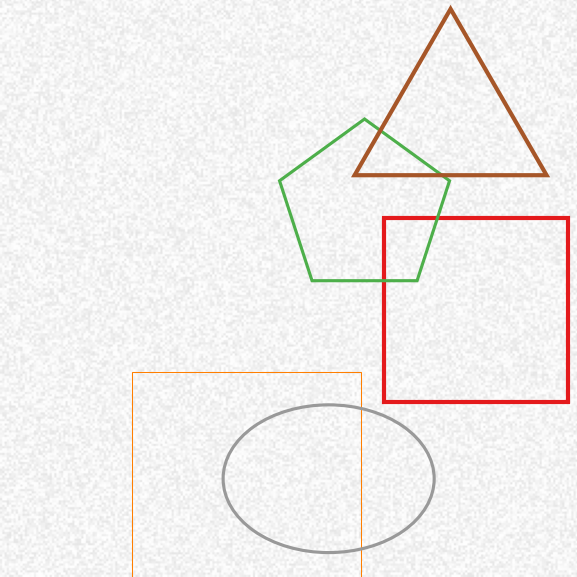[{"shape": "square", "thickness": 2, "radius": 0.79, "center": [0.824, 0.462]}, {"shape": "pentagon", "thickness": 1.5, "radius": 0.77, "center": [0.631, 0.638]}, {"shape": "square", "thickness": 0.5, "radius": 0.99, "center": [0.427, 0.156]}, {"shape": "triangle", "thickness": 2, "radius": 0.96, "center": [0.78, 0.792]}, {"shape": "oval", "thickness": 1.5, "radius": 0.91, "center": [0.569, 0.17]}]